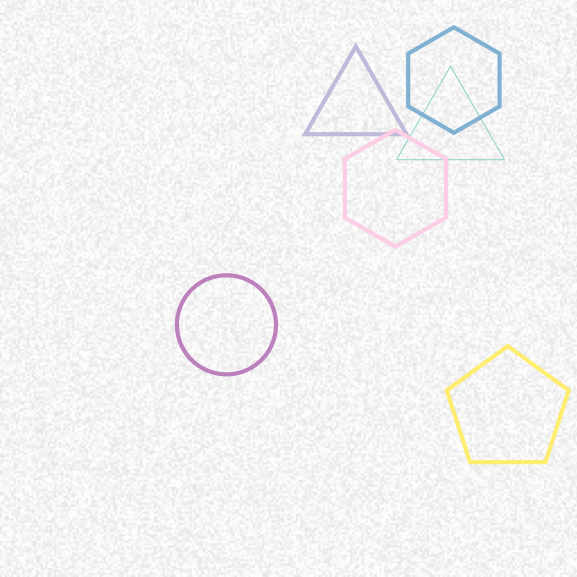[{"shape": "triangle", "thickness": 0.5, "radius": 0.54, "center": [0.78, 0.777]}, {"shape": "triangle", "thickness": 2, "radius": 0.51, "center": [0.616, 0.817]}, {"shape": "hexagon", "thickness": 2, "radius": 0.46, "center": [0.786, 0.861]}, {"shape": "hexagon", "thickness": 2, "radius": 0.51, "center": [0.685, 0.673]}, {"shape": "circle", "thickness": 2, "radius": 0.43, "center": [0.392, 0.437]}, {"shape": "pentagon", "thickness": 2, "radius": 0.56, "center": [0.879, 0.289]}]